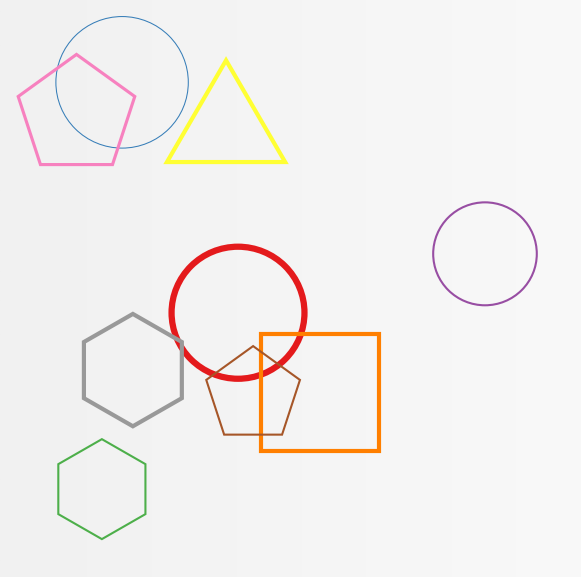[{"shape": "circle", "thickness": 3, "radius": 0.57, "center": [0.41, 0.458]}, {"shape": "circle", "thickness": 0.5, "radius": 0.57, "center": [0.21, 0.857]}, {"shape": "hexagon", "thickness": 1, "radius": 0.43, "center": [0.175, 0.152]}, {"shape": "circle", "thickness": 1, "radius": 0.45, "center": [0.834, 0.56]}, {"shape": "square", "thickness": 2, "radius": 0.51, "center": [0.551, 0.319]}, {"shape": "triangle", "thickness": 2, "radius": 0.59, "center": [0.389, 0.777]}, {"shape": "pentagon", "thickness": 1, "radius": 0.42, "center": [0.435, 0.315]}, {"shape": "pentagon", "thickness": 1.5, "radius": 0.53, "center": [0.132, 0.799]}, {"shape": "hexagon", "thickness": 2, "radius": 0.49, "center": [0.229, 0.358]}]